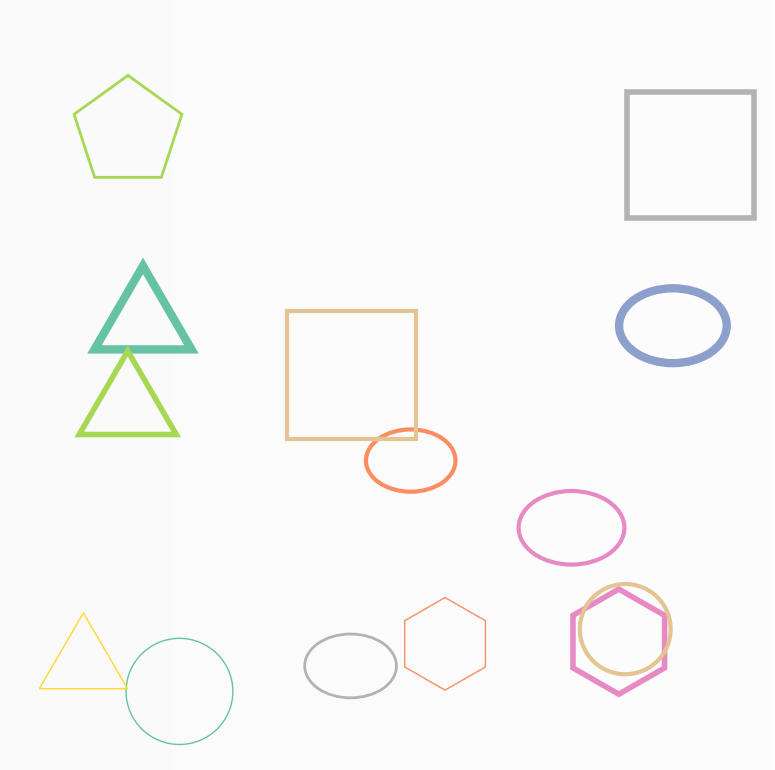[{"shape": "circle", "thickness": 0.5, "radius": 0.34, "center": [0.232, 0.102]}, {"shape": "triangle", "thickness": 3, "radius": 0.36, "center": [0.185, 0.582]}, {"shape": "oval", "thickness": 1.5, "radius": 0.29, "center": [0.53, 0.402]}, {"shape": "hexagon", "thickness": 0.5, "radius": 0.3, "center": [0.574, 0.164]}, {"shape": "oval", "thickness": 3, "radius": 0.35, "center": [0.868, 0.577]}, {"shape": "hexagon", "thickness": 2, "radius": 0.34, "center": [0.798, 0.167]}, {"shape": "oval", "thickness": 1.5, "radius": 0.34, "center": [0.737, 0.315]}, {"shape": "triangle", "thickness": 2, "radius": 0.36, "center": [0.165, 0.472]}, {"shape": "pentagon", "thickness": 1, "radius": 0.37, "center": [0.165, 0.829]}, {"shape": "triangle", "thickness": 0.5, "radius": 0.33, "center": [0.108, 0.138]}, {"shape": "square", "thickness": 1.5, "radius": 0.41, "center": [0.454, 0.513]}, {"shape": "circle", "thickness": 1.5, "radius": 0.29, "center": [0.807, 0.183]}, {"shape": "square", "thickness": 2, "radius": 0.41, "center": [0.891, 0.799]}, {"shape": "oval", "thickness": 1, "radius": 0.3, "center": [0.452, 0.135]}]